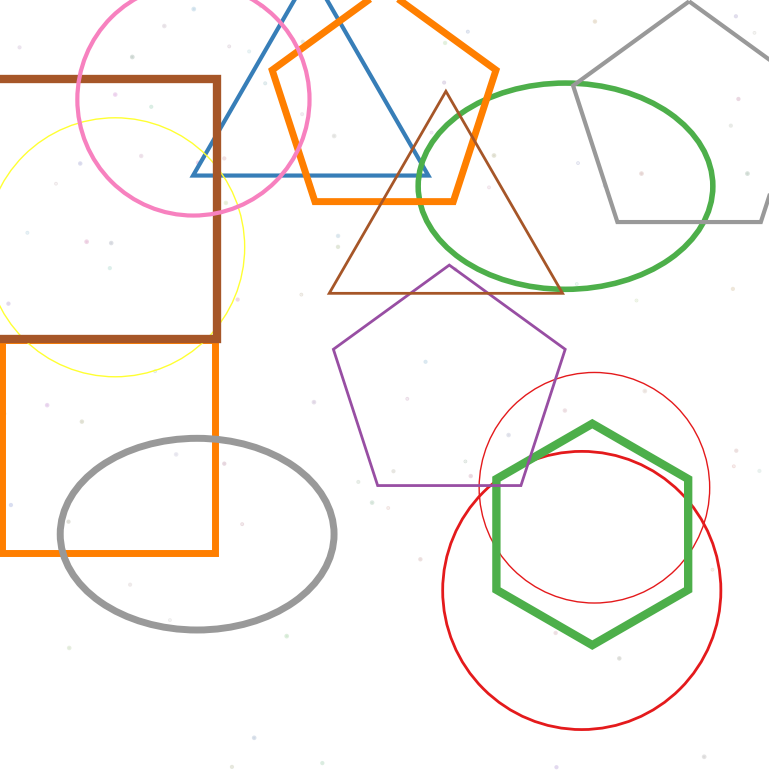[{"shape": "circle", "thickness": 1, "radius": 0.9, "center": [0.756, 0.233]}, {"shape": "circle", "thickness": 0.5, "radius": 0.75, "center": [0.772, 0.367]}, {"shape": "triangle", "thickness": 1.5, "radius": 0.88, "center": [0.404, 0.86]}, {"shape": "hexagon", "thickness": 3, "radius": 0.72, "center": [0.769, 0.306]}, {"shape": "oval", "thickness": 2, "radius": 0.96, "center": [0.734, 0.758]}, {"shape": "pentagon", "thickness": 1, "radius": 0.79, "center": [0.584, 0.497]}, {"shape": "pentagon", "thickness": 2.5, "radius": 0.76, "center": [0.499, 0.862]}, {"shape": "square", "thickness": 2.5, "radius": 0.69, "center": [0.141, 0.42]}, {"shape": "circle", "thickness": 0.5, "radius": 0.84, "center": [0.15, 0.679]}, {"shape": "square", "thickness": 3, "radius": 0.84, "center": [0.114, 0.729]}, {"shape": "triangle", "thickness": 1, "radius": 0.87, "center": [0.579, 0.707]}, {"shape": "circle", "thickness": 1.5, "radius": 0.75, "center": [0.251, 0.871]}, {"shape": "pentagon", "thickness": 1.5, "radius": 0.79, "center": [0.895, 0.84]}, {"shape": "oval", "thickness": 2.5, "radius": 0.89, "center": [0.256, 0.306]}]